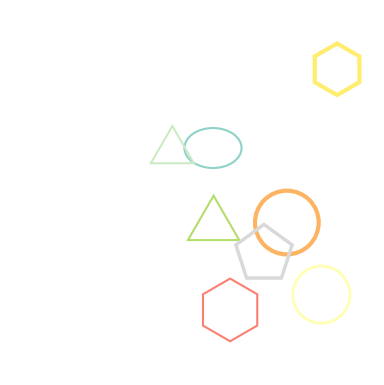[{"shape": "oval", "thickness": 1.5, "radius": 0.37, "center": [0.553, 0.616]}, {"shape": "circle", "thickness": 2, "radius": 0.37, "center": [0.835, 0.235]}, {"shape": "hexagon", "thickness": 1.5, "radius": 0.41, "center": [0.598, 0.195]}, {"shape": "circle", "thickness": 3, "radius": 0.41, "center": [0.745, 0.422]}, {"shape": "triangle", "thickness": 1.5, "radius": 0.38, "center": [0.555, 0.415]}, {"shape": "pentagon", "thickness": 2.5, "radius": 0.38, "center": [0.686, 0.34]}, {"shape": "triangle", "thickness": 1.5, "radius": 0.32, "center": [0.448, 0.608]}, {"shape": "hexagon", "thickness": 3, "radius": 0.34, "center": [0.876, 0.82]}]